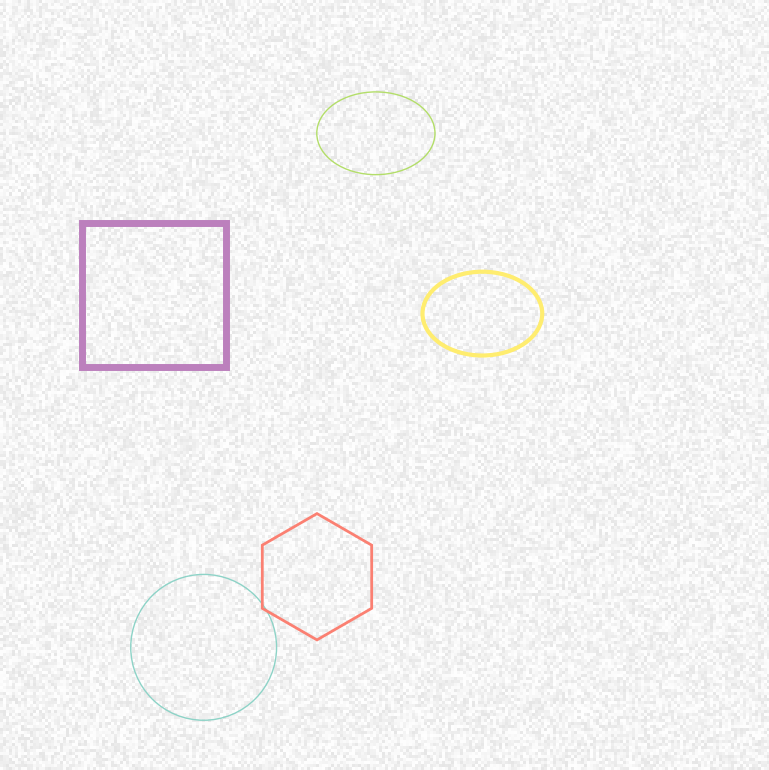[{"shape": "circle", "thickness": 0.5, "radius": 0.47, "center": [0.264, 0.159]}, {"shape": "hexagon", "thickness": 1, "radius": 0.41, "center": [0.412, 0.251]}, {"shape": "oval", "thickness": 0.5, "radius": 0.38, "center": [0.488, 0.827]}, {"shape": "square", "thickness": 2.5, "radius": 0.47, "center": [0.2, 0.617]}, {"shape": "oval", "thickness": 1.5, "radius": 0.39, "center": [0.626, 0.593]}]